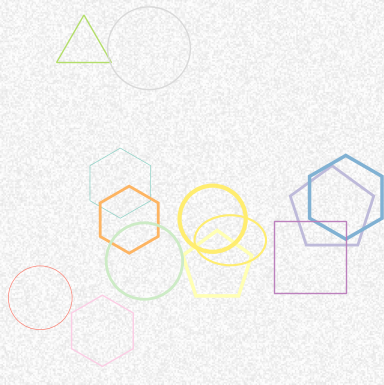[{"shape": "hexagon", "thickness": 0.5, "radius": 0.46, "center": [0.313, 0.524]}, {"shape": "pentagon", "thickness": 2.5, "radius": 0.47, "center": [0.564, 0.308]}, {"shape": "pentagon", "thickness": 2, "radius": 0.57, "center": [0.862, 0.456]}, {"shape": "circle", "thickness": 0.5, "radius": 0.41, "center": [0.104, 0.227]}, {"shape": "hexagon", "thickness": 2.5, "radius": 0.54, "center": [0.898, 0.488]}, {"shape": "hexagon", "thickness": 2, "radius": 0.44, "center": [0.336, 0.429]}, {"shape": "triangle", "thickness": 1, "radius": 0.41, "center": [0.218, 0.879]}, {"shape": "hexagon", "thickness": 1, "radius": 0.46, "center": [0.266, 0.141]}, {"shape": "circle", "thickness": 1, "radius": 0.54, "center": [0.387, 0.875]}, {"shape": "square", "thickness": 1, "radius": 0.46, "center": [0.805, 0.333]}, {"shape": "circle", "thickness": 2, "radius": 0.5, "center": [0.375, 0.322]}, {"shape": "circle", "thickness": 3, "radius": 0.43, "center": [0.552, 0.432]}, {"shape": "oval", "thickness": 1.5, "radius": 0.46, "center": [0.598, 0.376]}]